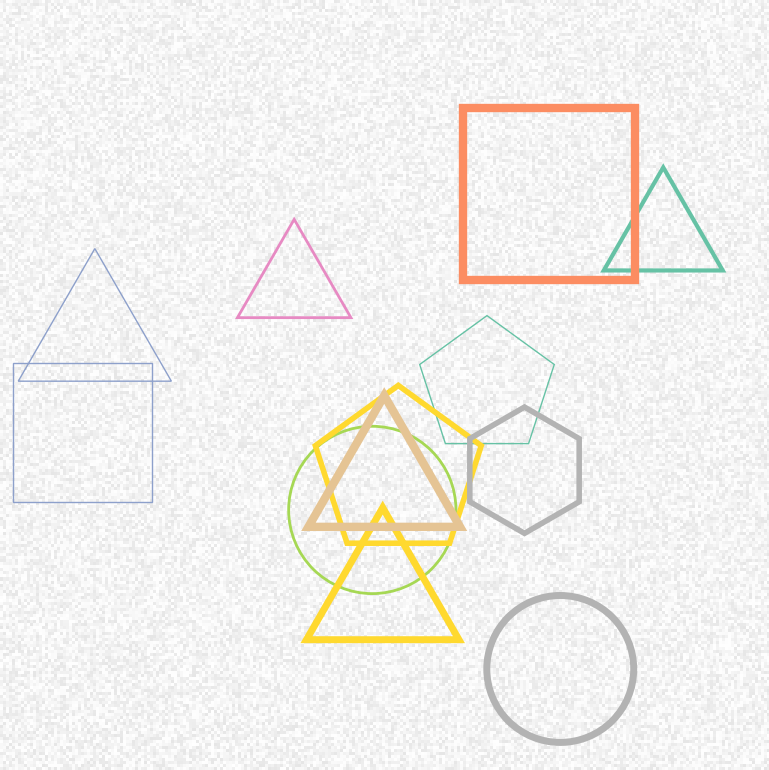[{"shape": "pentagon", "thickness": 0.5, "radius": 0.46, "center": [0.632, 0.498]}, {"shape": "triangle", "thickness": 1.5, "radius": 0.45, "center": [0.861, 0.693]}, {"shape": "square", "thickness": 3, "radius": 0.56, "center": [0.713, 0.748]}, {"shape": "triangle", "thickness": 0.5, "radius": 0.57, "center": [0.123, 0.562]}, {"shape": "square", "thickness": 0.5, "radius": 0.45, "center": [0.107, 0.438]}, {"shape": "triangle", "thickness": 1, "radius": 0.43, "center": [0.382, 0.63]}, {"shape": "circle", "thickness": 1, "radius": 0.54, "center": [0.484, 0.338]}, {"shape": "triangle", "thickness": 2.5, "radius": 0.57, "center": [0.497, 0.226]}, {"shape": "pentagon", "thickness": 2, "radius": 0.57, "center": [0.517, 0.386]}, {"shape": "triangle", "thickness": 3, "radius": 0.57, "center": [0.499, 0.373]}, {"shape": "hexagon", "thickness": 2, "radius": 0.41, "center": [0.681, 0.389]}, {"shape": "circle", "thickness": 2.5, "radius": 0.48, "center": [0.728, 0.131]}]